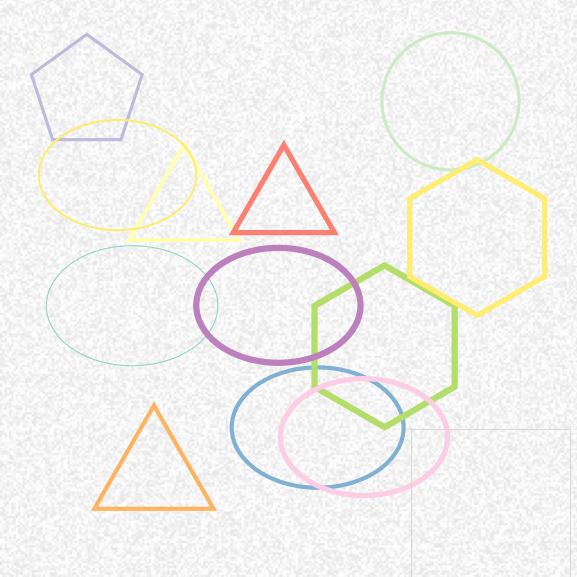[{"shape": "oval", "thickness": 0.5, "radius": 0.74, "center": [0.229, 0.47]}, {"shape": "triangle", "thickness": 2, "radius": 0.55, "center": [0.319, 0.639]}, {"shape": "pentagon", "thickness": 1.5, "radius": 0.5, "center": [0.15, 0.839]}, {"shape": "triangle", "thickness": 2.5, "radius": 0.51, "center": [0.492, 0.647]}, {"shape": "oval", "thickness": 2, "radius": 0.74, "center": [0.55, 0.259]}, {"shape": "triangle", "thickness": 2, "radius": 0.6, "center": [0.267, 0.178]}, {"shape": "hexagon", "thickness": 3, "radius": 0.7, "center": [0.666, 0.399]}, {"shape": "oval", "thickness": 2.5, "radius": 0.72, "center": [0.63, 0.242]}, {"shape": "square", "thickness": 0.5, "radius": 0.69, "center": [0.85, 0.118]}, {"shape": "oval", "thickness": 3, "radius": 0.71, "center": [0.482, 0.47]}, {"shape": "circle", "thickness": 1.5, "radius": 0.59, "center": [0.78, 0.824]}, {"shape": "oval", "thickness": 1, "radius": 0.68, "center": [0.204, 0.696]}, {"shape": "hexagon", "thickness": 2.5, "radius": 0.67, "center": [0.826, 0.588]}]